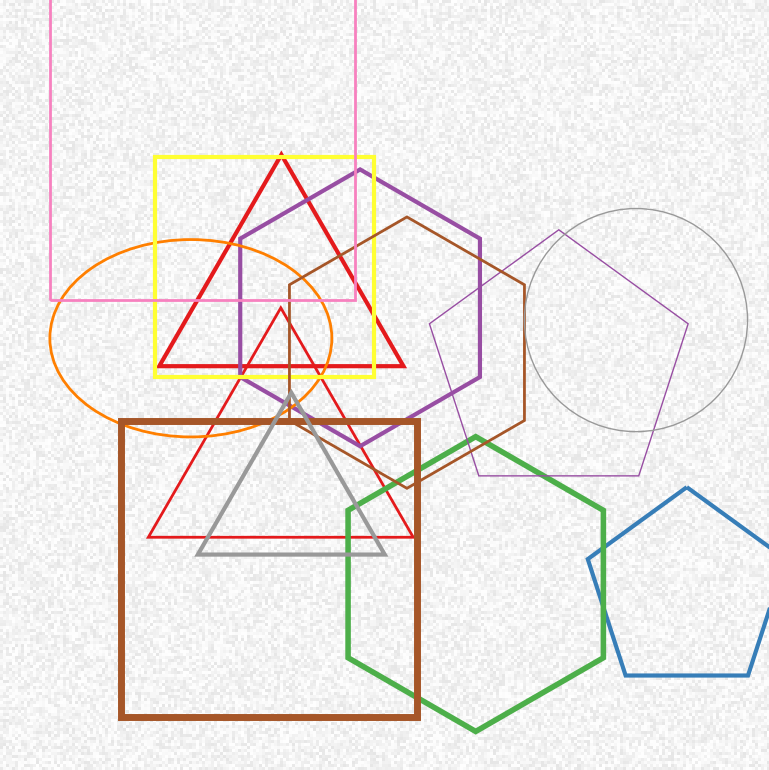[{"shape": "triangle", "thickness": 1.5, "radius": 0.92, "center": [0.365, 0.616]}, {"shape": "triangle", "thickness": 1, "radius": 0.99, "center": [0.365, 0.402]}, {"shape": "pentagon", "thickness": 1.5, "radius": 0.68, "center": [0.892, 0.232]}, {"shape": "hexagon", "thickness": 2, "radius": 0.96, "center": [0.618, 0.241]}, {"shape": "hexagon", "thickness": 1.5, "radius": 0.9, "center": [0.468, 0.6]}, {"shape": "pentagon", "thickness": 0.5, "radius": 0.88, "center": [0.726, 0.525]}, {"shape": "oval", "thickness": 1, "radius": 0.92, "center": [0.248, 0.561]}, {"shape": "square", "thickness": 1.5, "radius": 0.71, "center": [0.344, 0.654]}, {"shape": "hexagon", "thickness": 1, "radius": 0.88, "center": [0.529, 0.542]}, {"shape": "square", "thickness": 2.5, "radius": 0.96, "center": [0.349, 0.261]}, {"shape": "square", "thickness": 1, "radius": 0.99, "center": [0.263, 0.808]}, {"shape": "triangle", "thickness": 1.5, "radius": 0.7, "center": [0.378, 0.35]}, {"shape": "circle", "thickness": 0.5, "radius": 0.72, "center": [0.826, 0.584]}]